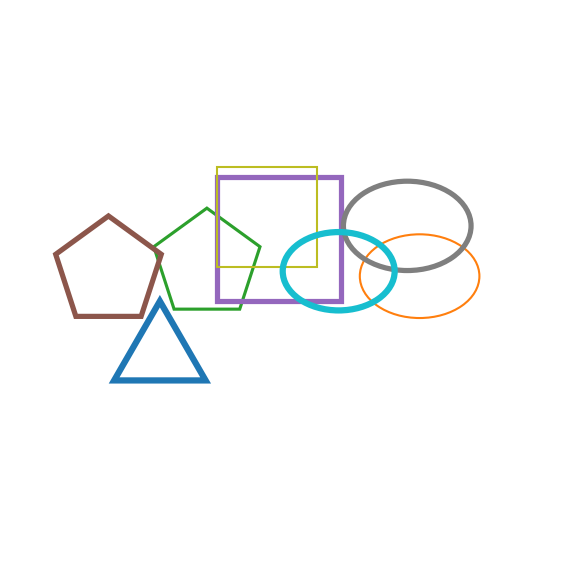[{"shape": "triangle", "thickness": 3, "radius": 0.46, "center": [0.277, 0.386]}, {"shape": "oval", "thickness": 1, "radius": 0.52, "center": [0.727, 0.521]}, {"shape": "pentagon", "thickness": 1.5, "radius": 0.48, "center": [0.358, 0.542]}, {"shape": "square", "thickness": 2.5, "radius": 0.54, "center": [0.483, 0.586]}, {"shape": "pentagon", "thickness": 2.5, "radius": 0.48, "center": [0.188, 0.529]}, {"shape": "oval", "thickness": 2.5, "radius": 0.55, "center": [0.705, 0.608]}, {"shape": "square", "thickness": 1, "radius": 0.43, "center": [0.462, 0.624]}, {"shape": "oval", "thickness": 3, "radius": 0.48, "center": [0.586, 0.529]}]